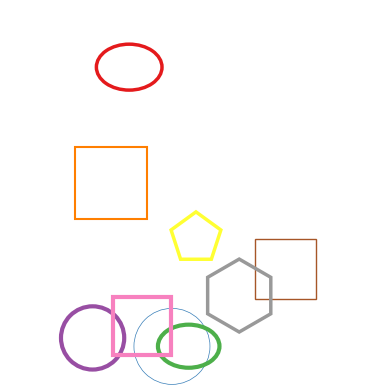[{"shape": "oval", "thickness": 2.5, "radius": 0.43, "center": [0.336, 0.826]}, {"shape": "circle", "thickness": 0.5, "radius": 0.49, "center": [0.447, 0.1]}, {"shape": "oval", "thickness": 3, "radius": 0.4, "center": [0.49, 0.101]}, {"shape": "circle", "thickness": 3, "radius": 0.41, "center": [0.241, 0.122]}, {"shape": "square", "thickness": 1.5, "radius": 0.46, "center": [0.288, 0.525]}, {"shape": "pentagon", "thickness": 2.5, "radius": 0.34, "center": [0.509, 0.382]}, {"shape": "square", "thickness": 1, "radius": 0.39, "center": [0.742, 0.302]}, {"shape": "square", "thickness": 3, "radius": 0.38, "center": [0.37, 0.154]}, {"shape": "hexagon", "thickness": 2.5, "radius": 0.47, "center": [0.621, 0.232]}]